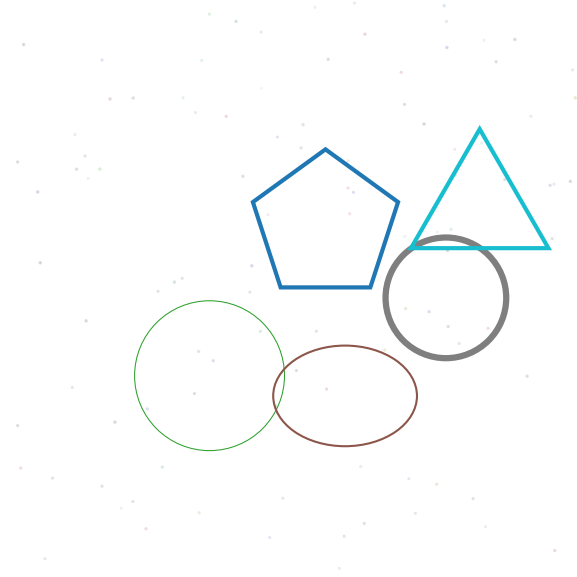[{"shape": "pentagon", "thickness": 2, "radius": 0.66, "center": [0.564, 0.608]}, {"shape": "circle", "thickness": 0.5, "radius": 0.65, "center": [0.363, 0.349]}, {"shape": "oval", "thickness": 1, "radius": 0.62, "center": [0.598, 0.314]}, {"shape": "circle", "thickness": 3, "radius": 0.52, "center": [0.772, 0.483]}, {"shape": "triangle", "thickness": 2, "radius": 0.69, "center": [0.831, 0.638]}]